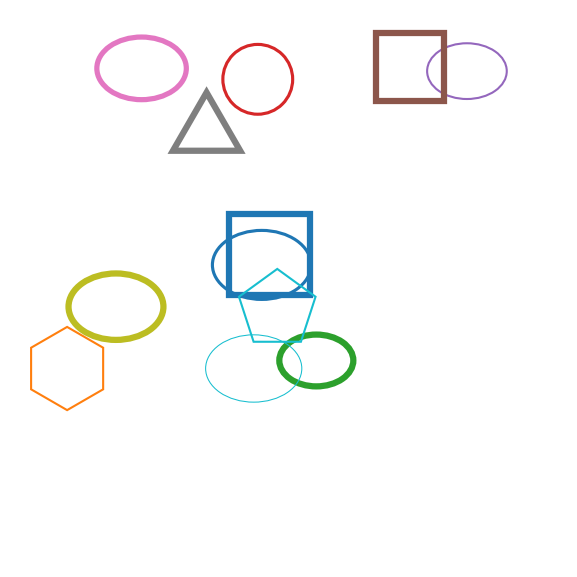[{"shape": "oval", "thickness": 1.5, "radius": 0.43, "center": [0.453, 0.54]}, {"shape": "square", "thickness": 3, "radius": 0.35, "center": [0.467, 0.558]}, {"shape": "hexagon", "thickness": 1, "radius": 0.36, "center": [0.116, 0.361]}, {"shape": "oval", "thickness": 3, "radius": 0.32, "center": [0.548, 0.375]}, {"shape": "circle", "thickness": 1.5, "radius": 0.3, "center": [0.446, 0.862]}, {"shape": "oval", "thickness": 1, "radius": 0.34, "center": [0.809, 0.876]}, {"shape": "square", "thickness": 3, "radius": 0.29, "center": [0.71, 0.883]}, {"shape": "oval", "thickness": 2.5, "radius": 0.39, "center": [0.245, 0.881]}, {"shape": "triangle", "thickness": 3, "radius": 0.34, "center": [0.358, 0.772]}, {"shape": "oval", "thickness": 3, "radius": 0.41, "center": [0.201, 0.468]}, {"shape": "oval", "thickness": 0.5, "radius": 0.42, "center": [0.439, 0.361]}, {"shape": "pentagon", "thickness": 1, "radius": 0.35, "center": [0.48, 0.464]}]